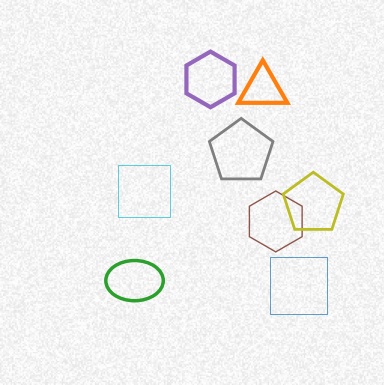[{"shape": "square", "thickness": 0.5, "radius": 0.37, "center": [0.777, 0.258]}, {"shape": "triangle", "thickness": 3, "radius": 0.37, "center": [0.683, 0.77]}, {"shape": "oval", "thickness": 2.5, "radius": 0.37, "center": [0.35, 0.271]}, {"shape": "hexagon", "thickness": 3, "radius": 0.36, "center": [0.547, 0.794]}, {"shape": "hexagon", "thickness": 1, "radius": 0.4, "center": [0.716, 0.425]}, {"shape": "pentagon", "thickness": 2, "radius": 0.43, "center": [0.626, 0.606]}, {"shape": "pentagon", "thickness": 2, "radius": 0.41, "center": [0.814, 0.471]}, {"shape": "square", "thickness": 0.5, "radius": 0.34, "center": [0.374, 0.503]}]